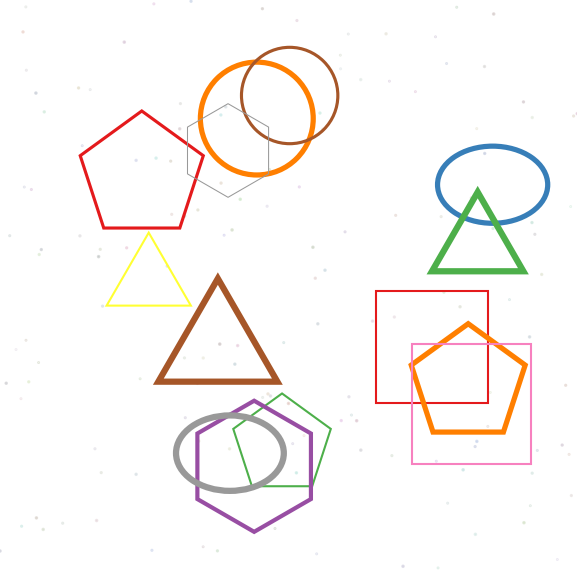[{"shape": "pentagon", "thickness": 1.5, "radius": 0.56, "center": [0.245, 0.695]}, {"shape": "square", "thickness": 1, "radius": 0.49, "center": [0.748, 0.398]}, {"shape": "oval", "thickness": 2.5, "radius": 0.48, "center": [0.853, 0.679]}, {"shape": "pentagon", "thickness": 1, "radius": 0.44, "center": [0.488, 0.229]}, {"shape": "triangle", "thickness": 3, "radius": 0.46, "center": [0.827, 0.575]}, {"shape": "hexagon", "thickness": 2, "radius": 0.57, "center": [0.44, 0.192]}, {"shape": "circle", "thickness": 2.5, "radius": 0.49, "center": [0.445, 0.794]}, {"shape": "pentagon", "thickness": 2.5, "radius": 0.52, "center": [0.811, 0.335]}, {"shape": "triangle", "thickness": 1, "radius": 0.42, "center": [0.258, 0.512]}, {"shape": "triangle", "thickness": 3, "radius": 0.6, "center": [0.377, 0.398]}, {"shape": "circle", "thickness": 1.5, "radius": 0.42, "center": [0.502, 0.834]}, {"shape": "square", "thickness": 1, "radius": 0.52, "center": [0.816, 0.299]}, {"shape": "oval", "thickness": 3, "radius": 0.47, "center": [0.398, 0.214]}, {"shape": "hexagon", "thickness": 0.5, "radius": 0.41, "center": [0.395, 0.739]}]